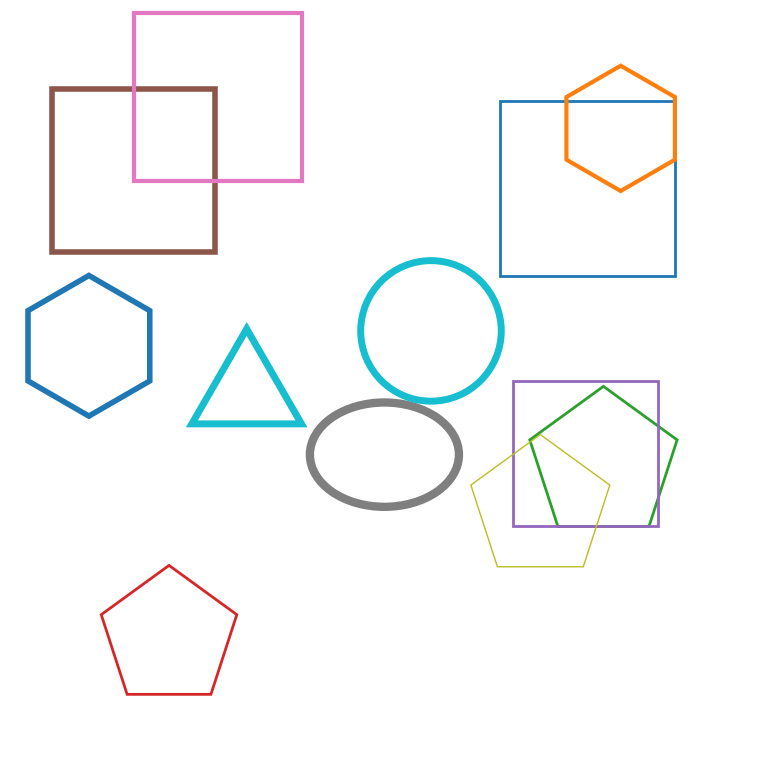[{"shape": "square", "thickness": 1, "radius": 0.57, "center": [0.763, 0.755]}, {"shape": "hexagon", "thickness": 2, "radius": 0.46, "center": [0.115, 0.551]}, {"shape": "hexagon", "thickness": 1.5, "radius": 0.41, "center": [0.806, 0.833]}, {"shape": "pentagon", "thickness": 1, "radius": 0.5, "center": [0.784, 0.398]}, {"shape": "pentagon", "thickness": 1, "radius": 0.46, "center": [0.22, 0.173]}, {"shape": "square", "thickness": 1, "radius": 0.47, "center": [0.76, 0.411]}, {"shape": "square", "thickness": 2, "radius": 0.53, "center": [0.173, 0.779]}, {"shape": "square", "thickness": 1.5, "radius": 0.55, "center": [0.283, 0.874]}, {"shape": "oval", "thickness": 3, "radius": 0.48, "center": [0.499, 0.41]}, {"shape": "pentagon", "thickness": 0.5, "radius": 0.47, "center": [0.702, 0.341]}, {"shape": "triangle", "thickness": 2.5, "radius": 0.41, "center": [0.32, 0.491]}, {"shape": "circle", "thickness": 2.5, "radius": 0.46, "center": [0.56, 0.57]}]